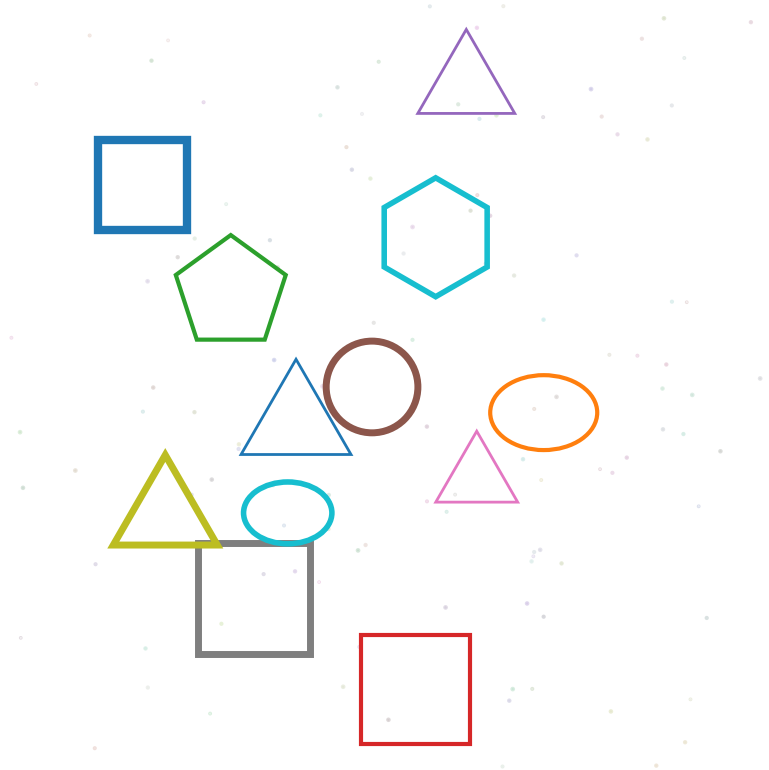[{"shape": "triangle", "thickness": 1, "radius": 0.41, "center": [0.384, 0.451]}, {"shape": "square", "thickness": 3, "radius": 0.29, "center": [0.185, 0.76]}, {"shape": "oval", "thickness": 1.5, "radius": 0.35, "center": [0.706, 0.464]}, {"shape": "pentagon", "thickness": 1.5, "radius": 0.38, "center": [0.3, 0.62]}, {"shape": "square", "thickness": 1.5, "radius": 0.35, "center": [0.539, 0.104]}, {"shape": "triangle", "thickness": 1, "radius": 0.36, "center": [0.606, 0.889]}, {"shape": "circle", "thickness": 2.5, "radius": 0.3, "center": [0.483, 0.497]}, {"shape": "triangle", "thickness": 1, "radius": 0.31, "center": [0.619, 0.379]}, {"shape": "square", "thickness": 2.5, "radius": 0.36, "center": [0.33, 0.222]}, {"shape": "triangle", "thickness": 2.5, "radius": 0.39, "center": [0.215, 0.331]}, {"shape": "hexagon", "thickness": 2, "radius": 0.39, "center": [0.566, 0.692]}, {"shape": "oval", "thickness": 2, "radius": 0.29, "center": [0.374, 0.334]}]